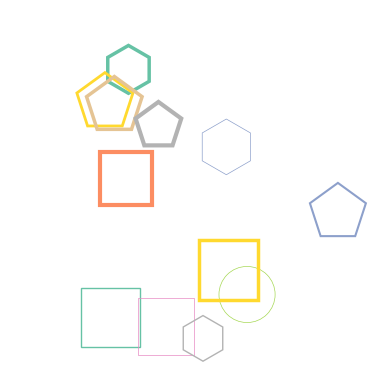[{"shape": "hexagon", "thickness": 2.5, "radius": 0.31, "center": [0.334, 0.82]}, {"shape": "square", "thickness": 1, "radius": 0.38, "center": [0.288, 0.175]}, {"shape": "square", "thickness": 3, "radius": 0.34, "center": [0.328, 0.536]}, {"shape": "pentagon", "thickness": 1.5, "radius": 0.38, "center": [0.878, 0.449]}, {"shape": "hexagon", "thickness": 0.5, "radius": 0.36, "center": [0.588, 0.619]}, {"shape": "square", "thickness": 0.5, "radius": 0.37, "center": [0.432, 0.153]}, {"shape": "circle", "thickness": 0.5, "radius": 0.36, "center": [0.642, 0.235]}, {"shape": "square", "thickness": 2.5, "radius": 0.39, "center": [0.594, 0.298]}, {"shape": "pentagon", "thickness": 2, "radius": 0.38, "center": [0.273, 0.735]}, {"shape": "pentagon", "thickness": 2.5, "radius": 0.38, "center": [0.297, 0.725]}, {"shape": "hexagon", "thickness": 1, "radius": 0.3, "center": [0.527, 0.121]}, {"shape": "pentagon", "thickness": 3, "radius": 0.31, "center": [0.412, 0.673]}]